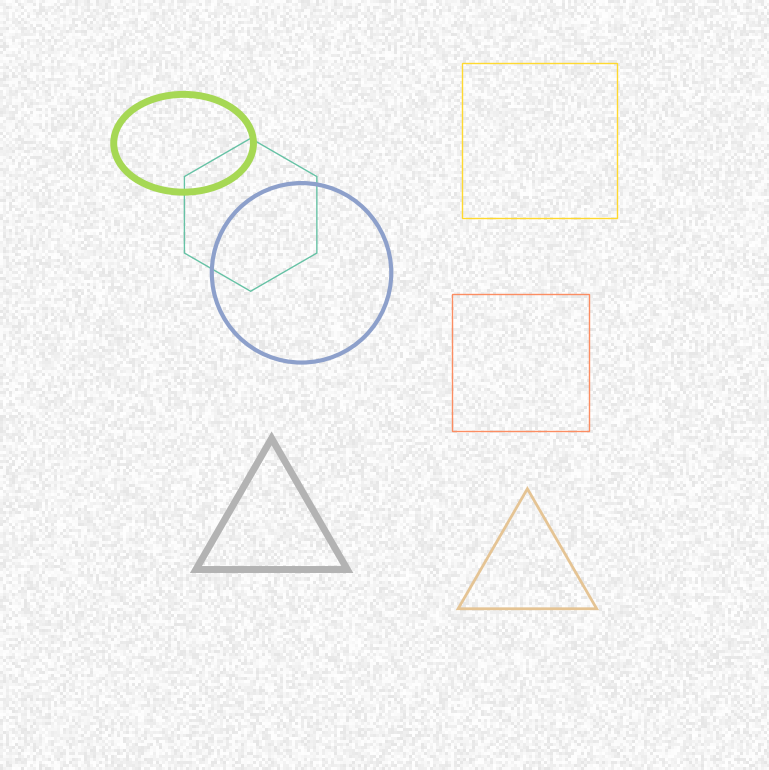[{"shape": "hexagon", "thickness": 0.5, "radius": 0.5, "center": [0.325, 0.721]}, {"shape": "square", "thickness": 0.5, "radius": 0.44, "center": [0.676, 0.53]}, {"shape": "circle", "thickness": 1.5, "radius": 0.58, "center": [0.392, 0.646]}, {"shape": "oval", "thickness": 2.5, "radius": 0.45, "center": [0.238, 0.814]}, {"shape": "square", "thickness": 0.5, "radius": 0.5, "center": [0.701, 0.818]}, {"shape": "triangle", "thickness": 1, "radius": 0.52, "center": [0.685, 0.261]}, {"shape": "triangle", "thickness": 2.5, "radius": 0.57, "center": [0.353, 0.317]}]